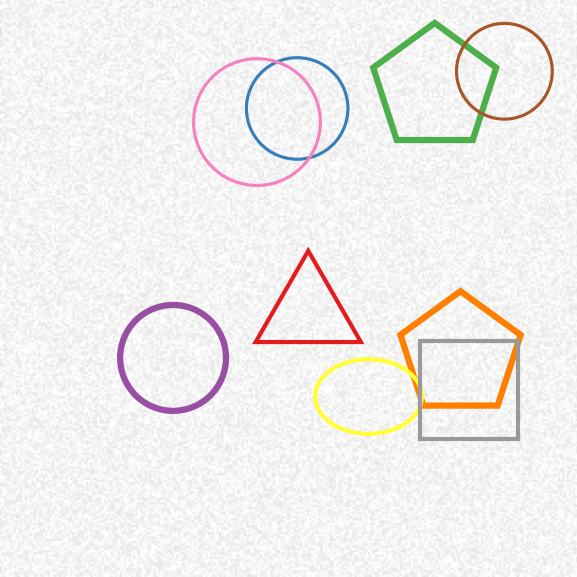[{"shape": "triangle", "thickness": 2, "radius": 0.53, "center": [0.534, 0.459]}, {"shape": "circle", "thickness": 1.5, "radius": 0.44, "center": [0.515, 0.811]}, {"shape": "pentagon", "thickness": 3, "radius": 0.56, "center": [0.753, 0.847]}, {"shape": "circle", "thickness": 3, "radius": 0.46, "center": [0.3, 0.379]}, {"shape": "pentagon", "thickness": 3, "radius": 0.55, "center": [0.797, 0.385]}, {"shape": "oval", "thickness": 2, "radius": 0.46, "center": [0.638, 0.312]}, {"shape": "circle", "thickness": 1.5, "radius": 0.41, "center": [0.873, 0.876]}, {"shape": "circle", "thickness": 1.5, "radius": 0.55, "center": [0.445, 0.788]}, {"shape": "square", "thickness": 2, "radius": 0.42, "center": [0.812, 0.323]}]